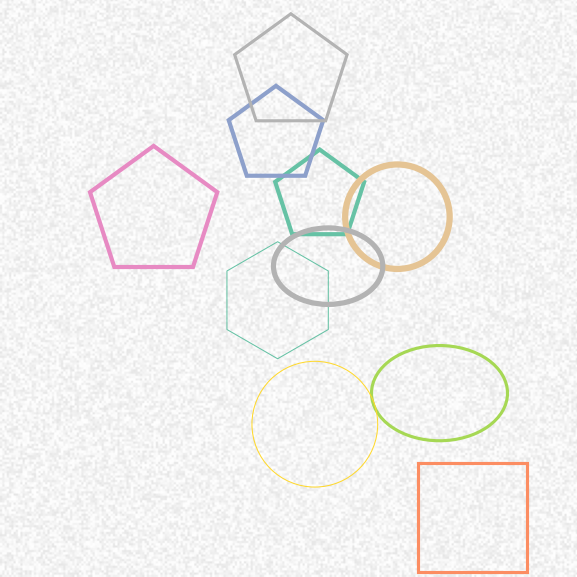[{"shape": "hexagon", "thickness": 0.5, "radius": 0.51, "center": [0.481, 0.479]}, {"shape": "pentagon", "thickness": 2, "radius": 0.41, "center": [0.554, 0.659]}, {"shape": "square", "thickness": 1.5, "radius": 0.47, "center": [0.818, 0.104]}, {"shape": "pentagon", "thickness": 2, "radius": 0.43, "center": [0.478, 0.764]}, {"shape": "pentagon", "thickness": 2, "radius": 0.58, "center": [0.266, 0.631]}, {"shape": "oval", "thickness": 1.5, "radius": 0.59, "center": [0.761, 0.318]}, {"shape": "circle", "thickness": 0.5, "radius": 0.54, "center": [0.545, 0.265]}, {"shape": "circle", "thickness": 3, "radius": 0.45, "center": [0.688, 0.624]}, {"shape": "pentagon", "thickness": 1.5, "radius": 0.51, "center": [0.504, 0.873]}, {"shape": "oval", "thickness": 2.5, "radius": 0.47, "center": [0.568, 0.538]}]